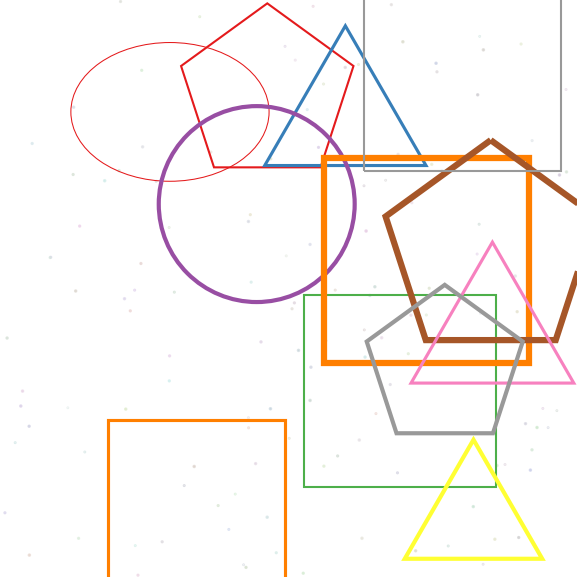[{"shape": "oval", "thickness": 0.5, "radius": 0.86, "center": [0.294, 0.805]}, {"shape": "pentagon", "thickness": 1, "radius": 0.78, "center": [0.463, 0.836]}, {"shape": "triangle", "thickness": 1.5, "radius": 0.81, "center": [0.598, 0.793]}, {"shape": "square", "thickness": 1, "radius": 0.83, "center": [0.692, 0.322]}, {"shape": "circle", "thickness": 2, "radius": 0.85, "center": [0.445, 0.646]}, {"shape": "square", "thickness": 3, "radius": 0.89, "center": [0.739, 0.548]}, {"shape": "square", "thickness": 1.5, "radius": 0.77, "center": [0.34, 0.119]}, {"shape": "triangle", "thickness": 2, "radius": 0.69, "center": [0.82, 0.1]}, {"shape": "pentagon", "thickness": 3, "radius": 0.96, "center": [0.85, 0.565]}, {"shape": "triangle", "thickness": 1.5, "radius": 0.81, "center": [0.853, 0.417]}, {"shape": "square", "thickness": 1, "radius": 0.85, "center": [0.801, 0.874]}, {"shape": "pentagon", "thickness": 2, "radius": 0.71, "center": [0.77, 0.364]}]